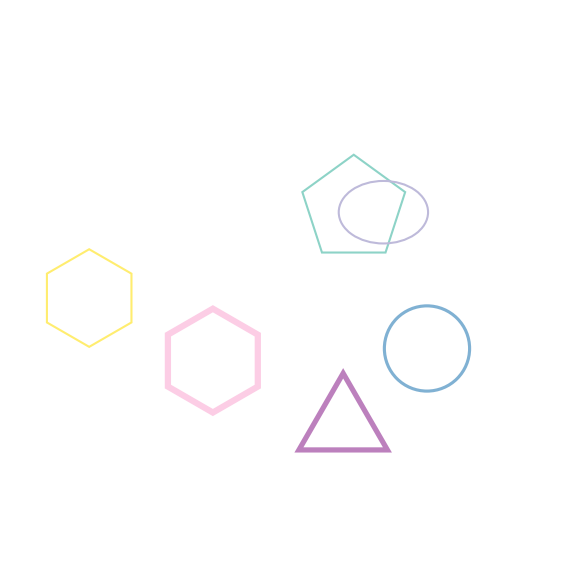[{"shape": "pentagon", "thickness": 1, "radius": 0.47, "center": [0.613, 0.638]}, {"shape": "oval", "thickness": 1, "radius": 0.39, "center": [0.664, 0.632]}, {"shape": "circle", "thickness": 1.5, "radius": 0.37, "center": [0.739, 0.396]}, {"shape": "hexagon", "thickness": 3, "radius": 0.45, "center": [0.369, 0.375]}, {"shape": "triangle", "thickness": 2.5, "radius": 0.44, "center": [0.594, 0.264]}, {"shape": "hexagon", "thickness": 1, "radius": 0.42, "center": [0.154, 0.483]}]